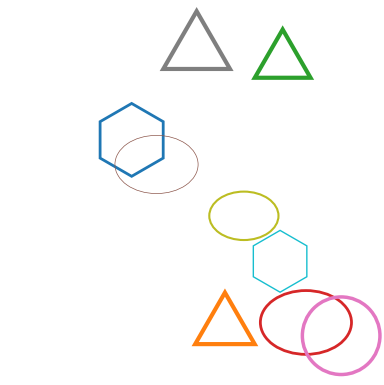[{"shape": "hexagon", "thickness": 2, "radius": 0.47, "center": [0.342, 0.637]}, {"shape": "triangle", "thickness": 3, "radius": 0.45, "center": [0.584, 0.151]}, {"shape": "triangle", "thickness": 3, "radius": 0.42, "center": [0.734, 0.84]}, {"shape": "oval", "thickness": 2, "radius": 0.59, "center": [0.795, 0.162]}, {"shape": "oval", "thickness": 0.5, "radius": 0.54, "center": [0.407, 0.573]}, {"shape": "circle", "thickness": 2.5, "radius": 0.5, "center": [0.886, 0.128]}, {"shape": "triangle", "thickness": 3, "radius": 0.5, "center": [0.511, 0.871]}, {"shape": "oval", "thickness": 1.5, "radius": 0.45, "center": [0.633, 0.439]}, {"shape": "hexagon", "thickness": 1, "radius": 0.4, "center": [0.727, 0.321]}]